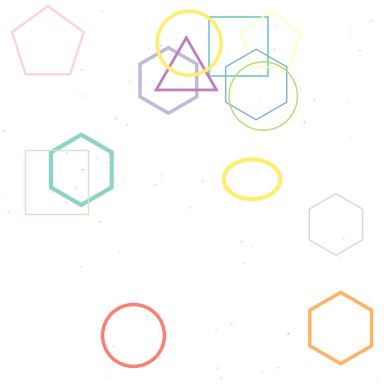[{"shape": "square", "thickness": 1.5, "radius": 0.38, "center": [0.62, 0.879]}, {"shape": "hexagon", "thickness": 3, "radius": 0.46, "center": [0.211, 0.559]}, {"shape": "pentagon", "thickness": 1, "radius": 0.4, "center": [0.703, 0.89]}, {"shape": "hexagon", "thickness": 2.5, "radius": 0.43, "center": [0.437, 0.791]}, {"shape": "circle", "thickness": 2.5, "radius": 0.4, "center": [0.347, 0.129]}, {"shape": "hexagon", "thickness": 1, "radius": 0.46, "center": [0.665, 0.78]}, {"shape": "hexagon", "thickness": 2.5, "radius": 0.46, "center": [0.885, 0.148]}, {"shape": "circle", "thickness": 1, "radius": 0.44, "center": [0.684, 0.75]}, {"shape": "pentagon", "thickness": 1.5, "radius": 0.49, "center": [0.124, 0.886]}, {"shape": "hexagon", "thickness": 1, "radius": 0.4, "center": [0.873, 0.417]}, {"shape": "triangle", "thickness": 2, "radius": 0.45, "center": [0.484, 0.812]}, {"shape": "square", "thickness": 1, "radius": 0.41, "center": [0.147, 0.527]}, {"shape": "oval", "thickness": 3, "radius": 0.37, "center": [0.655, 0.534]}, {"shape": "circle", "thickness": 2.5, "radius": 0.42, "center": [0.491, 0.888]}]